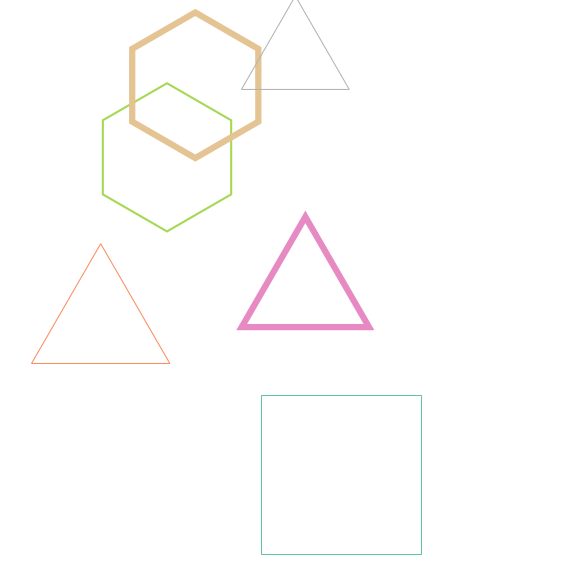[{"shape": "square", "thickness": 0.5, "radius": 0.69, "center": [0.591, 0.177]}, {"shape": "triangle", "thickness": 0.5, "radius": 0.69, "center": [0.174, 0.439]}, {"shape": "triangle", "thickness": 3, "radius": 0.64, "center": [0.529, 0.496]}, {"shape": "hexagon", "thickness": 1, "radius": 0.64, "center": [0.289, 0.727]}, {"shape": "hexagon", "thickness": 3, "radius": 0.63, "center": [0.338, 0.851]}, {"shape": "triangle", "thickness": 0.5, "radius": 0.54, "center": [0.511, 0.898]}]